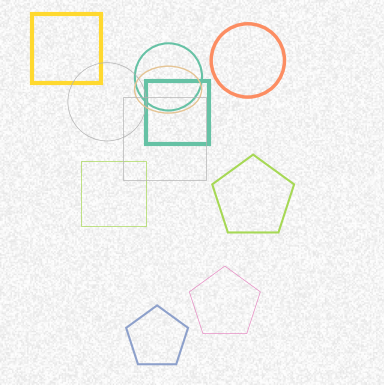[{"shape": "square", "thickness": 3, "radius": 0.41, "center": [0.461, 0.708]}, {"shape": "circle", "thickness": 1.5, "radius": 0.44, "center": [0.438, 0.8]}, {"shape": "circle", "thickness": 2.5, "radius": 0.48, "center": [0.644, 0.843]}, {"shape": "pentagon", "thickness": 1.5, "radius": 0.42, "center": [0.408, 0.122]}, {"shape": "pentagon", "thickness": 0.5, "radius": 0.48, "center": [0.584, 0.212]}, {"shape": "square", "thickness": 0.5, "radius": 0.42, "center": [0.294, 0.496]}, {"shape": "pentagon", "thickness": 1.5, "radius": 0.56, "center": [0.658, 0.487]}, {"shape": "square", "thickness": 3, "radius": 0.45, "center": [0.173, 0.875]}, {"shape": "oval", "thickness": 1, "radius": 0.44, "center": [0.437, 0.767]}, {"shape": "square", "thickness": 0.5, "radius": 0.54, "center": [0.427, 0.641]}, {"shape": "circle", "thickness": 0.5, "radius": 0.51, "center": [0.278, 0.736]}]